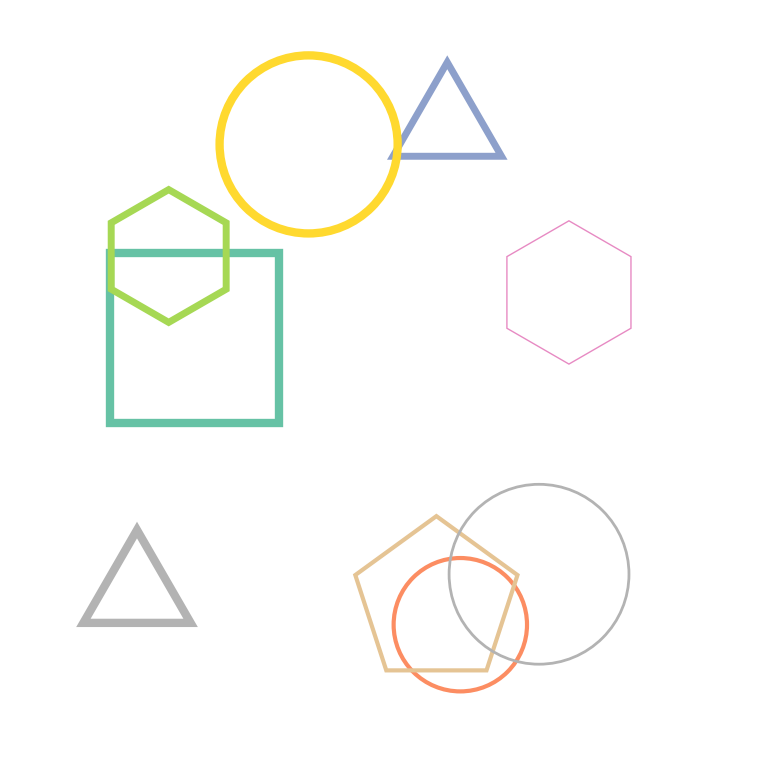[{"shape": "square", "thickness": 3, "radius": 0.55, "center": [0.253, 0.561]}, {"shape": "circle", "thickness": 1.5, "radius": 0.43, "center": [0.598, 0.189]}, {"shape": "triangle", "thickness": 2.5, "radius": 0.41, "center": [0.581, 0.838]}, {"shape": "hexagon", "thickness": 0.5, "radius": 0.47, "center": [0.739, 0.62]}, {"shape": "hexagon", "thickness": 2.5, "radius": 0.43, "center": [0.219, 0.668]}, {"shape": "circle", "thickness": 3, "radius": 0.58, "center": [0.401, 0.812]}, {"shape": "pentagon", "thickness": 1.5, "radius": 0.55, "center": [0.567, 0.219]}, {"shape": "circle", "thickness": 1, "radius": 0.58, "center": [0.7, 0.254]}, {"shape": "triangle", "thickness": 3, "radius": 0.4, "center": [0.178, 0.231]}]